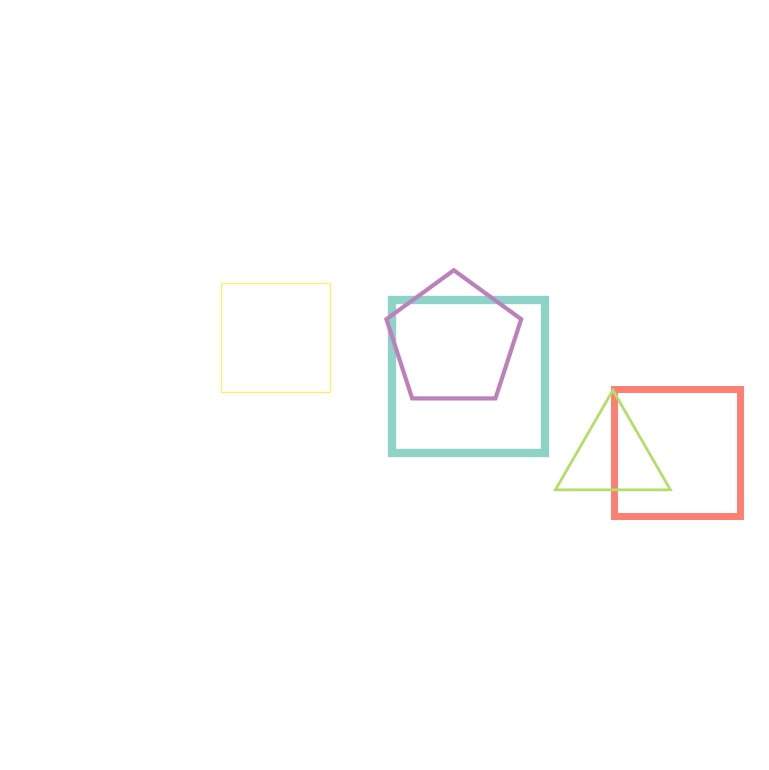[{"shape": "square", "thickness": 3, "radius": 0.5, "center": [0.609, 0.511]}, {"shape": "square", "thickness": 2.5, "radius": 0.41, "center": [0.879, 0.412]}, {"shape": "triangle", "thickness": 1, "radius": 0.43, "center": [0.796, 0.407]}, {"shape": "pentagon", "thickness": 1.5, "radius": 0.46, "center": [0.589, 0.557]}, {"shape": "square", "thickness": 0.5, "radius": 0.35, "center": [0.358, 0.561]}]